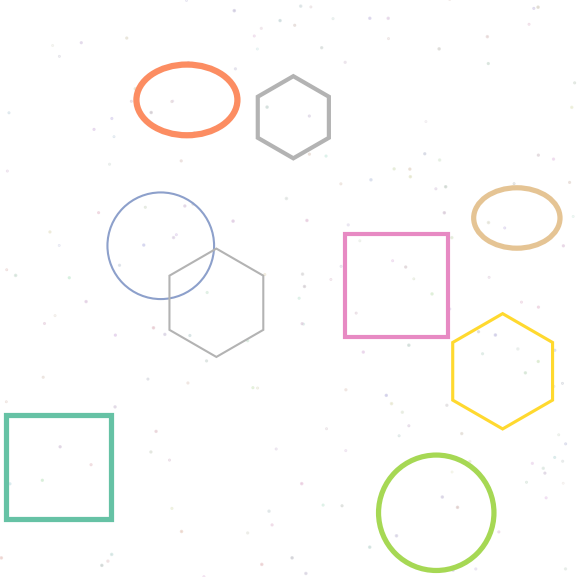[{"shape": "square", "thickness": 2.5, "radius": 0.45, "center": [0.101, 0.19]}, {"shape": "oval", "thickness": 3, "radius": 0.44, "center": [0.324, 0.826]}, {"shape": "circle", "thickness": 1, "radius": 0.46, "center": [0.278, 0.574]}, {"shape": "square", "thickness": 2, "radius": 0.44, "center": [0.686, 0.505]}, {"shape": "circle", "thickness": 2.5, "radius": 0.5, "center": [0.755, 0.111]}, {"shape": "hexagon", "thickness": 1.5, "radius": 0.5, "center": [0.87, 0.356]}, {"shape": "oval", "thickness": 2.5, "radius": 0.37, "center": [0.895, 0.622]}, {"shape": "hexagon", "thickness": 2, "radius": 0.36, "center": [0.508, 0.796]}, {"shape": "hexagon", "thickness": 1, "radius": 0.47, "center": [0.375, 0.475]}]